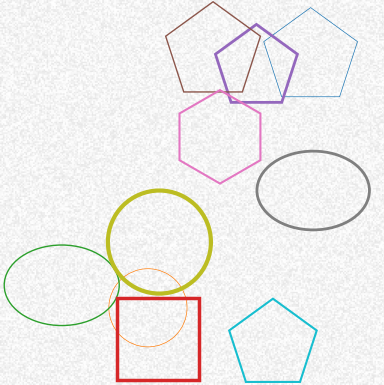[{"shape": "pentagon", "thickness": 0.5, "radius": 0.64, "center": [0.807, 0.852]}, {"shape": "circle", "thickness": 0.5, "radius": 0.51, "center": [0.384, 0.201]}, {"shape": "oval", "thickness": 1, "radius": 0.75, "center": [0.16, 0.259]}, {"shape": "square", "thickness": 2.5, "radius": 0.53, "center": [0.41, 0.12]}, {"shape": "pentagon", "thickness": 2, "radius": 0.56, "center": [0.666, 0.825]}, {"shape": "pentagon", "thickness": 1, "radius": 0.65, "center": [0.553, 0.866]}, {"shape": "hexagon", "thickness": 1.5, "radius": 0.61, "center": [0.571, 0.645]}, {"shape": "oval", "thickness": 2, "radius": 0.73, "center": [0.813, 0.505]}, {"shape": "circle", "thickness": 3, "radius": 0.67, "center": [0.414, 0.371]}, {"shape": "pentagon", "thickness": 1.5, "radius": 0.6, "center": [0.709, 0.105]}]